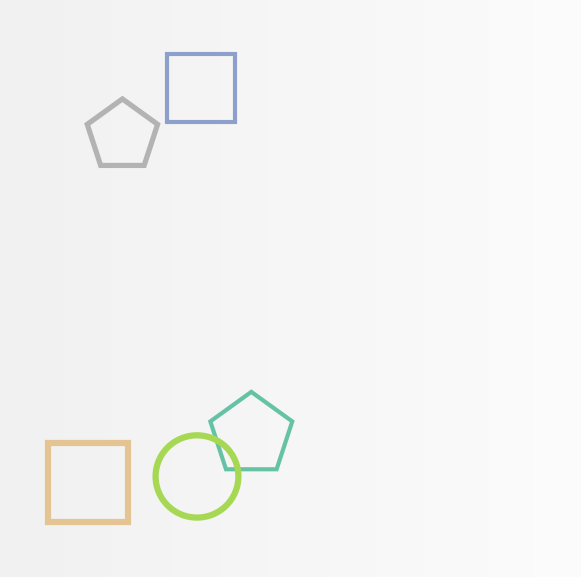[{"shape": "pentagon", "thickness": 2, "radius": 0.37, "center": [0.432, 0.246]}, {"shape": "square", "thickness": 2, "radius": 0.29, "center": [0.346, 0.847]}, {"shape": "circle", "thickness": 3, "radius": 0.36, "center": [0.339, 0.174]}, {"shape": "square", "thickness": 3, "radius": 0.34, "center": [0.151, 0.164]}, {"shape": "pentagon", "thickness": 2.5, "radius": 0.32, "center": [0.211, 0.764]}]